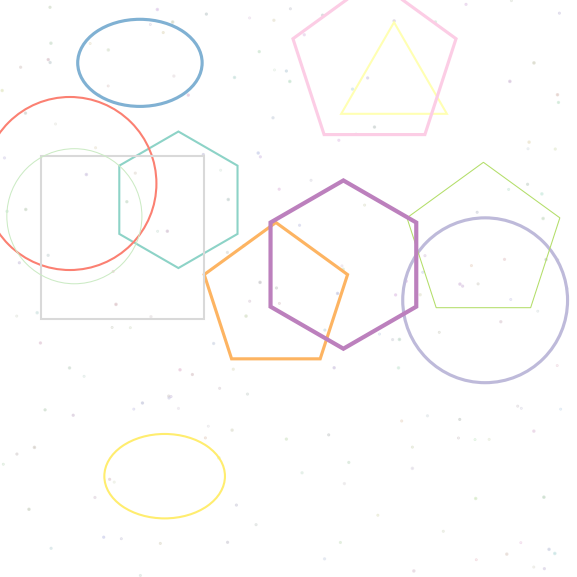[{"shape": "hexagon", "thickness": 1, "radius": 0.59, "center": [0.309, 0.653]}, {"shape": "triangle", "thickness": 1, "radius": 0.53, "center": [0.682, 0.855]}, {"shape": "circle", "thickness": 1.5, "radius": 0.71, "center": [0.84, 0.479]}, {"shape": "circle", "thickness": 1, "radius": 0.75, "center": [0.121, 0.681]}, {"shape": "oval", "thickness": 1.5, "radius": 0.54, "center": [0.242, 0.89]}, {"shape": "pentagon", "thickness": 1.5, "radius": 0.65, "center": [0.478, 0.483]}, {"shape": "pentagon", "thickness": 0.5, "radius": 0.7, "center": [0.837, 0.579]}, {"shape": "pentagon", "thickness": 1.5, "radius": 0.74, "center": [0.648, 0.886]}, {"shape": "square", "thickness": 1, "radius": 0.71, "center": [0.213, 0.589]}, {"shape": "hexagon", "thickness": 2, "radius": 0.73, "center": [0.595, 0.541]}, {"shape": "circle", "thickness": 0.5, "radius": 0.58, "center": [0.129, 0.625]}, {"shape": "oval", "thickness": 1, "radius": 0.52, "center": [0.285, 0.175]}]